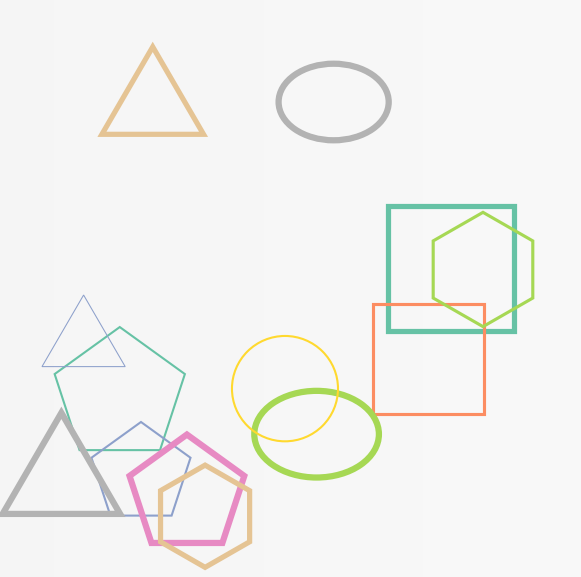[{"shape": "pentagon", "thickness": 1, "radius": 0.59, "center": [0.206, 0.315]}, {"shape": "square", "thickness": 2.5, "radius": 0.54, "center": [0.776, 0.534]}, {"shape": "square", "thickness": 1.5, "radius": 0.48, "center": [0.737, 0.377]}, {"shape": "triangle", "thickness": 0.5, "radius": 0.41, "center": [0.144, 0.406]}, {"shape": "pentagon", "thickness": 1, "radius": 0.45, "center": [0.243, 0.179]}, {"shape": "pentagon", "thickness": 3, "radius": 0.52, "center": [0.322, 0.143]}, {"shape": "oval", "thickness": 3, "radius": 0.54, "center": [0.545, 0.247]}, {"shape": "hexagon", "thickness": 1.5, "radius": 0.49, "center": [0.831, 0.533]}, {"shape": "circle", "thickness": 1, "radius": 0.46, "center": [0.49, 0.326]}, {"shape": "hexagon", "thickness": 2.5, "radius": 0.44, "center": [0.353, 0.105]}, {"shape": "triangle", "thickness": 2.5, "radius": 0.5, "center": [0.263, 0.817]}, {"shape": "triangle", "thickness": 3, "radius": 0.58, "center": [0.106, 0.168]}, {"shape": "oval", "thickness": 3, "radius": 0.47, "center": [0.574, 0.823]}]